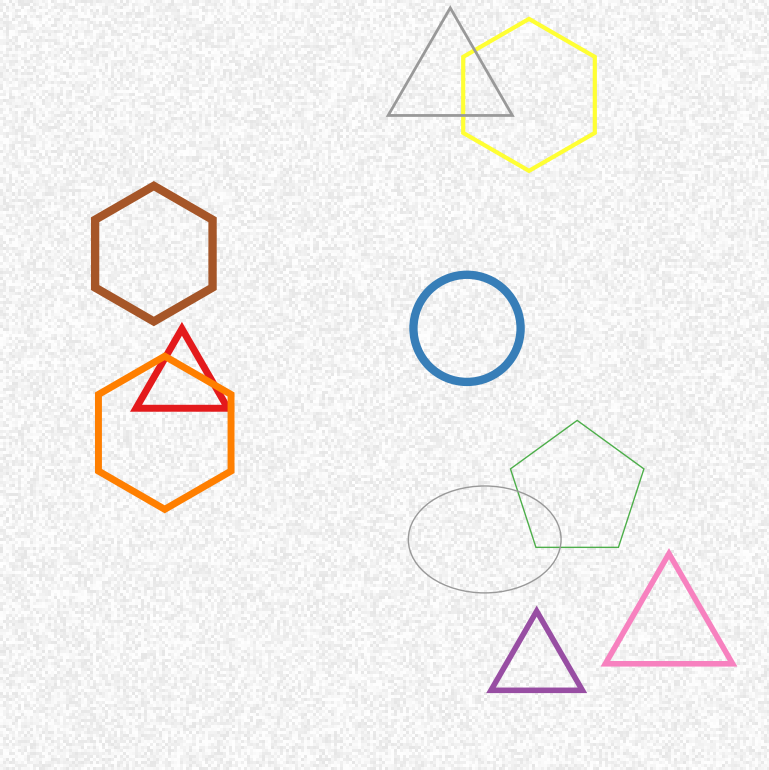[{"shape": "triangle", "thickness": 2.5, "radius": 0.34, "center": [0.236, 0.504]}, {"shape": "circle", "thickness": 3, "radius": 0.35, "center": [0.607, 0.574]}, {"shape": "pentagon", "thickness": 0.5, "radius": 0.46, "center": [0.75, 0.363]}, {"shape": "triangle", "thickness": 2, "radius": 0.34, "center": [0.697, 0.138]}, {"shape": "hexagon", "thickness": 2.5, "radius": 0.5, "center": [0.214, 0.438]}, {"shape": "hexagon", "thickness": 1.5, "radius": 0.49, "center": [0.687, 0.877]}, {"shape": "hexagon", "thickness": 3, "radius": 0.44, "center": [0.2, 0.671]}, {"shape": "triangle", "thickness": 2, "radius": 0.48, "center": [0.869, 0.186]}, {"shape": "triangle", "thickness": 1, "radius": 0.47, "center": [0.585, 0.897]}, {"shape": "oval", "thickness": 0.5, "radius": 0.5, "center": [0.629, 0.299]}]